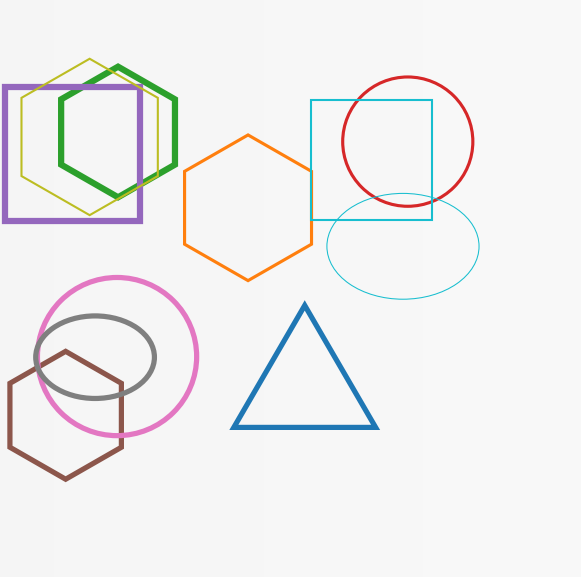[{"shape": "triangle", "thickness": 2.5, "radius": 0.7, "center": [0.524, 0.329]}, {"shape": "hexagon", "thickness": 1.5, "radius": 0.63, "center": [0.427, 0.639]}, {"shape": "hexagon", "thickness": 3, "radius": 0.57, "center": [0.203, 0.771]}, {"shape": "circle", "thickness": 1.5, "radius": 0.56, "center": [0.702, 0.754]}, {"shape": "square", "thickness": 3, "radius": 0.58, "center": [0.125, 0.733]}, {"shape": "hexagon", "thickness": 2.5, "radius": 0.55, "center": [0.113, 0.28]}, {"shape": "circle", "thickness": 2.5, "radius": 0.68, "center": [0.201, 0.382]}, {"shape": "oval", "thickness": 2.5, "radius": 0.51, "center": [0.164, 0.381]}, {"shape": "hexagon", "thickness": 1, "radius": 0.68, "center": [0.154, 0.762]}, {"shape": "oval", "thickness": 0.5, "radius": 0.65, "center": [0.693, 0.573]}, {"shape": "square", "thickness": 1, "radius": 0.52, "center": [0.639, 0.723]}]